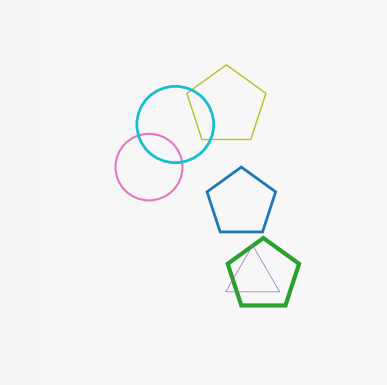[{"shape": "pentagon", "thickness": 2, "radius": 0.47, "center": [0.623, 0.473]}, {"shape": "pentagon", "thickness": 3, "radius": 0.48, "center": [0.68, 0.285]}, {"shape": "triangle", "thickness": 0.5, "radius": 0.4, "center": [0.652, 0.282]}, {"shape": "circle", "thickness": 1.5, "radius": 0.43, "center": [0.384, 0.566]}, {"shape": "pentagon", "thickness": 1, "radius": 0.54, "center": [0.584, 0.724]}, {"shape": "circle", "thickness": 2, "radius": 0.5, "center": [0.452, 0.677]}]